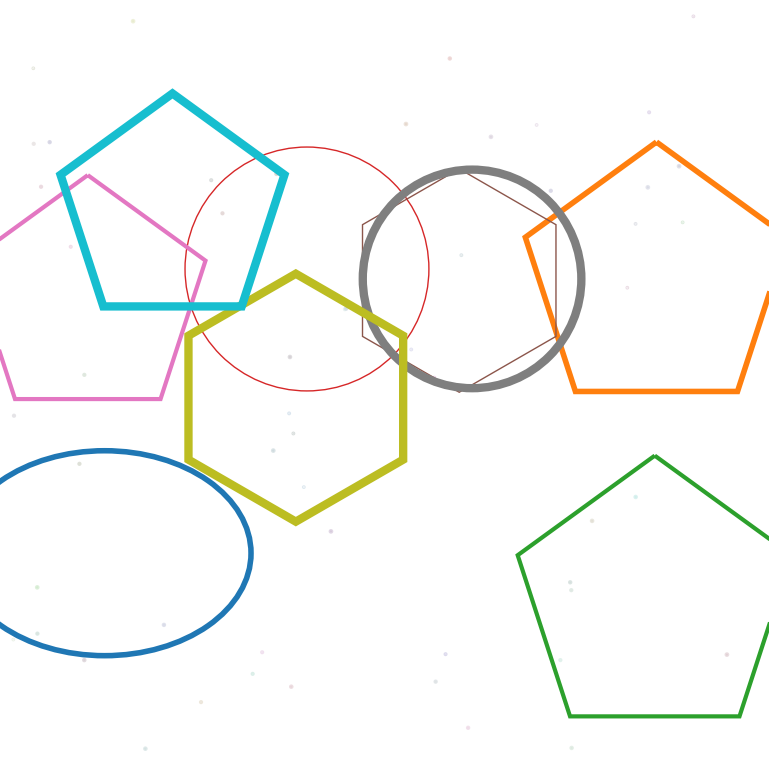[{"shape": "oval", "thickness": 2, "radius": 0.95, "center": [0.136, 0.282]}, {"shape": "pentagon", "thickness": 2, "radius": 0.9, "center": [0.853, 0.636]}, {"shape": "pentagon", "thickness": 1.5, "radius": 0.94, "center": [0.85, 0.221]}, {"shape": "circle", "thickness": 0.5, "radius": 0.79, "center": [0.399, 0.651]}, {"shape": "hexagon", "thickness": 0.5, "radius": 0.73, "center": [0.596, 0.636]}, {"shape": "pentagon", "thickness": 1.5, "radius": 0.8, "center": [0.114, 0.612]}, {"shape": "circle", "thickness": 3, "radius": 0.71, "center": [0.613, 0.638]}, {"shape": "hexagon", "thickness": 3, "radius": 0.8, "center": [0.384, 0.484]}, {"shape": "pentagon", "thickness": 3, "radius": 0.76, "center": [0.224, 0.726]}]